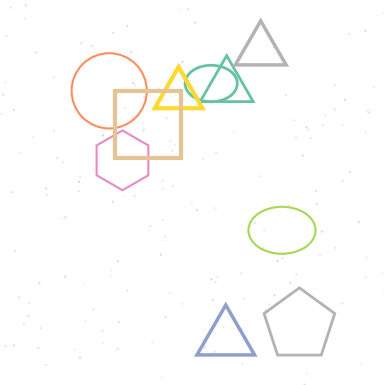[{"shape": "triangle", "thickness": 2, "radius": 0.4, "center": [0.589, 0.776]}, {"shape": "oval", "thickness": 2, "radius": 0.34, "center": [0.549, 0.783]}, {"shape": "circle", "thickness": 1.5, "radius": 0.49, "center": [0.284, 0.764]}, {"shape": "triangle", "thickness": 2.5, "radius": 0.43, "center": [0.586, 0.121]}, {"shape": "hexagon", "thickness": 1.5, "radius": 0.39, "center": [0.318, 0.583]}, {"shape": "oval", "thickness": 1.5, "radius": 0.44, "center": [0.732, 0.402]}, {"shape": "triangle", "thickness": 3, "radius": 0.36, "center": [0.464, 0.755]}, {"shape": "square", "thickness": 3, "radius": 0.43, "center": [0.384, 0.677]}, {"shape": "pentagon", "thickness": 2, "radius": 0.48, "center": [0.778, 0.156]}, {"shape": "triangle", "thickness": 2.5, "radius": 0.38, "center": [0.677, 0.87]}]